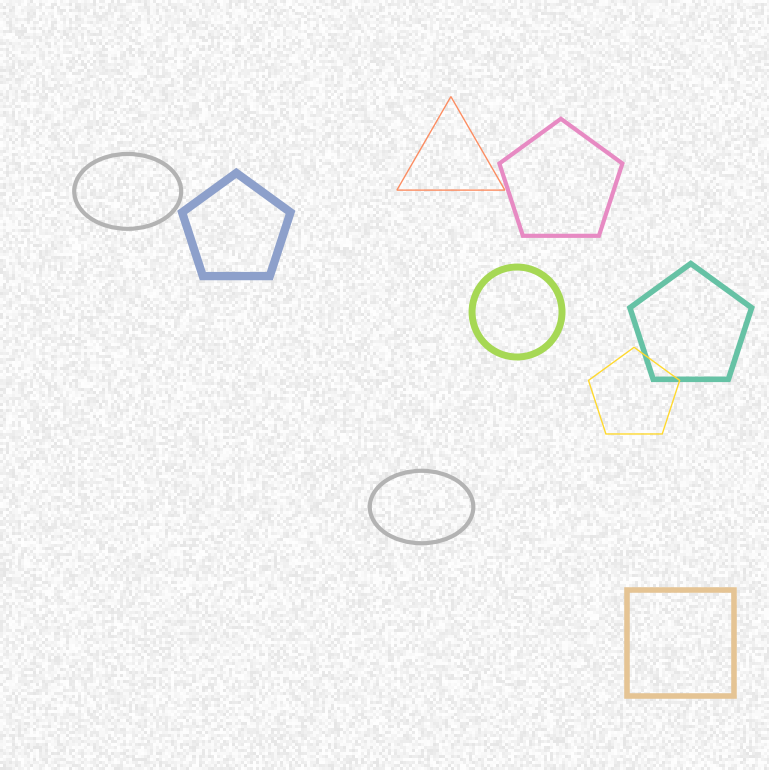[{"shape": "pentagon", "thickness": 2, "radius": 0.42, "center": [0.897, 0.575]}, {"shape": "triangle", "thickness": 0.5, "radius": 0.4, "center": [0.586, 0.794]}, {"shape": "pentagon", "thickness": 3, "radius": 0.37, "center": [0.307, 0.701]}, {"shape": "pentagon", "thickness": 1.5, "radius": 0.42, "center": [0.728, 0.762]}, {"shape": "circle", "thickness": 2.5, "radius": 0.29, "center": [0.671, 0.595]}, {"shape": "pentagon", "thickness": 0.5, "radius": 0.31, "center": [0.823, 0.487]}, {"shape": "square", "thickness": 2, "radius": 0.35, "center": [0.884, 0.165]}, {"shape": "oval", "thickness": 1.5, "radius": 0.35, "center": [0.166, 0.751]}, {"shape": "oval", "thickness": 1.5, "radius": 0.34, "center": [0.547, 0.342]}]